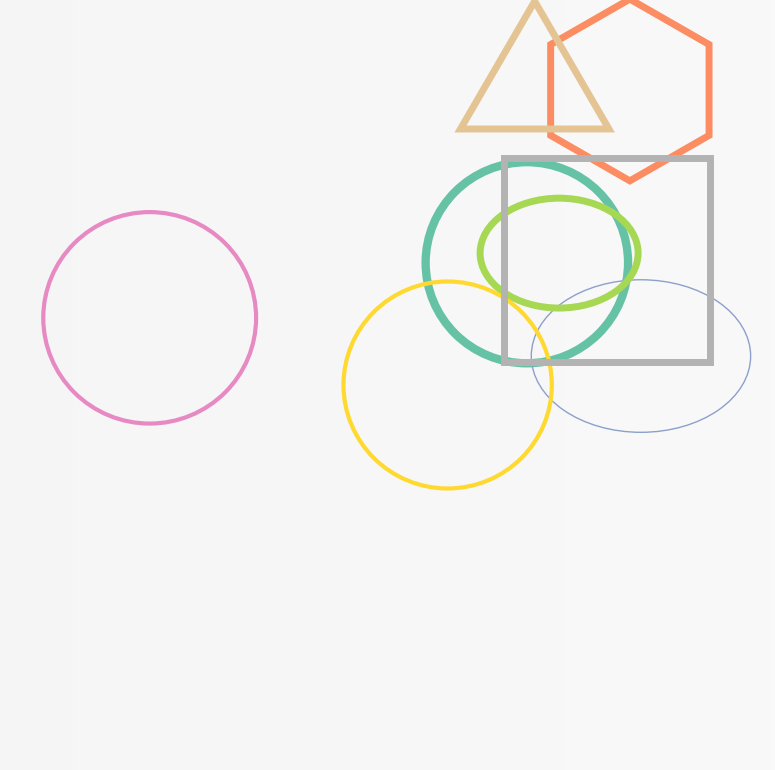[{"shape": "circle", "thickness": 3, "radius": 0.65, "center": [0.68, 0.659]}, {"shape": "hexagon", "thickness": 2.5, "radius": 0.59, "center": [0.813, 0.883]}, {"shape": "oval", "thickness": 0.5, "radius": 0.71, "center": [0.827, 0.538]}, {"shape": "circle", "thickness": 1.5, "radius": 0.69, "center": [0.193, 0.587]}, {"shape": "oval", "thickness": 2.5, "radius": 0.51, "center": [0.721, 0.671]}, {"shape": "circle", "thickness": 1.5, "radius": 0.67, "center": [0.578, 0.5]}, {"shape": "triangle", "thickness": 2.5, "radius": 0.55, "center": [0.69, 0.888]}, {"shape": "square", "thickness": 2.5, "radius": 0.66, "center": [0.783, 0.663]}]